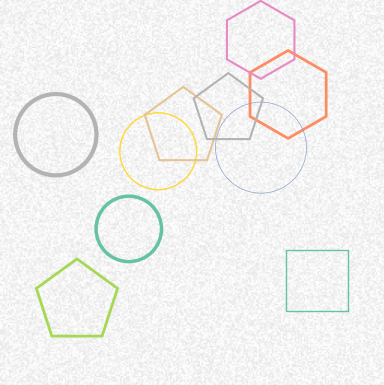[{"shape": "square", "thickness": 1, "radius": 0.4, "center": [0.823, 0.272]}, {"shape": "circle", "thickness": 2.5, "radius": 0.42, "center": [0.335, 0.405]}, {"shape": "hexagon", "thickness": 2, "radius": 0.57, "center": [0.748, 0.755]}, {"shape": "circle", "thickness": 0.5, "radius": 0.59, "center": [0.678, 0.617]}, {"shape": "hexagon", "thickness": 1.5, "radius": 0.51, "center": [0.677, 0.897]}, {"shape": "pentagon", "thickness": 2, "radius": 0.55, "center": [0.2, 0.217]}, {"shape": "circle", "thickness": 1, "radius": 0.5, "center": [0.411, 0.607]}, {"shape": "pentagon", "thickness": 1.5, "radius": 0.53, "center": [0.476, 0.669]}, {"shape": "pentagon", "thickness": 1.5, "radius": 0.47, "center": [0.593, 0.715]}, {"shape": "circle", "thickness": 3, "radius": 0.53, "center": [0.145, 0.65]}]